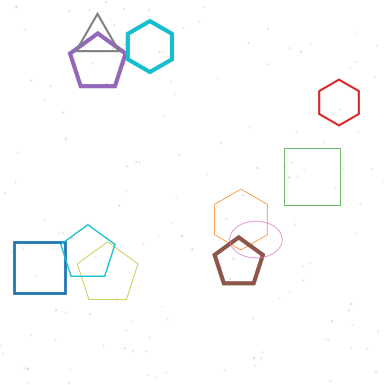[{"shape": "square", "thickness": 2, "radius": 0.33, "center": [0.103, 0.306]}, {"shape": "hexagon", "thickness": 0.5, "radius": 0.4, "center": [0.626, 0.43]}, {"shape": "square", "thickness": 0.5, "radius": 0.36, "center": [0.809, 0.541]}, {"shape": "hexagon", "thickness": 1.5, "radius": 0.3, "center": [0.881, 0.734]}, {"shape": "pentagon", "thickness": 3, "radius": 0.38, "center": [0.254, 0.837]}, {"shape": "pentagon", "thickness": 3, "radius": 0.33, "center": [0.62, 0.318]}, {"shape": "oval", "thickness": 0.5, "radius": 0.34, "center": [0.665, 0.378]}, {"shape": "triangle", "thickness": 1.5, "radius": 0.32, "center": [0.253, 0.899]}, {"shape": "pentagon", "thickness": 0.5, "radius": 0.41, "center": [0.28, 0.289]}, {"shape": "pentagon", "thickness": 1, "radius": 0.37, "center": [0.228, 0.342]}, {"shape": "hexagon", "thickness": 3, "radius": 0.33, "center": [0.389, 0.879]}]